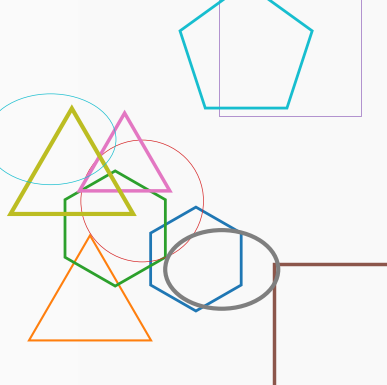[{"shape": "hexagon", "thickness": 2, "radius": 0.67, "center": [0.506, 0.327]}, {"shape": "triangle", "thickness": 1.5, "radius": 0.91, "center": [0.232, 0.207]}, {"shape": "hexagon", "thickness": 2, "radius": 0.75, "center": [0.297, 0.407]}, {"shape": "circle", "thickness": 0.5, "radius": 0.79, "center": [0.367, 0.478]}, {"shape": "square", "thickness": 0.5, "radius": 0.92, "center": [0.747, 0.883]}, {"shape": "square", "thickness": 2.5, "radius": 0.94, "center": [0.894, 0.127]}, {"shape": "triangle", "thickness": 2.5, "radius": 0.67, "center": [0.322, 0.572]}, {"shape": "oval", "thickness": 3, "radius": 0.73, "center": [0.572, 0.3]}, {"shape": "triangle", "thickness": 3, "radius": 0.91, "center": [0.185, 0.536]}, {"shape": "oval", "thickness": 0.5, "radius": 0.84, "center": [0.131, 0.638]}, {"shape": "pentagon", "thickness": 2, "radius": 0.9, "center": [0.635, 0.864]}]